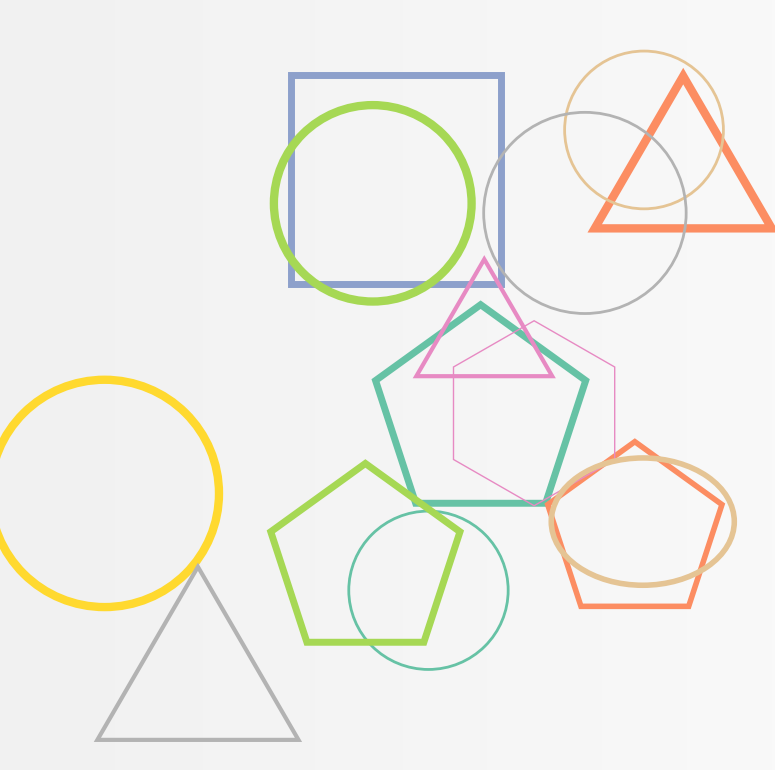[{"shape": "circle", "thickness": 1, "radius": 0.51, "center": [0.553, 0.233]}, {"shape": "pentagon", "thickness": 2.5, "radius": 0.71, "center": [0.62, 0.462]}, {"shape": "triangle", "thickness": 3, "radius": 0.66, "center": [0.882, 0.769]}, {"shape": "pentagon", "thickness": 2, "radius": 0.59, "center": [0.819, 0.308]}, {"shape": "square", "thickness": 2.5, "radius": 0.68, "center": [0.511, 0.767]}, {"shape": "triangle", "thickness": 1.5, "radius": 0.51, "center": [0.625, 0.562]}, {"shape": "hexagon", "thickness": 0.5, "radius": 0.6, "center": [0.689, 0.463]}, {"shape": "pentagon", "thickness": 2.5, "radius": 0.64, "center": [0.471, 0.27]}, {"shape": "circle", "thickness": 3, "radius": 0.64, "center": [0.481, 0.736]}, {"shape": "circle", "thickness": 3, "radius": 0.74, "center": [0.135, 0.359]}, {"shape": "oval", "thickness": 2, "radius": 0.59, "center": [0.829, 0.323]}, {"shape": "circle", "thickness": 1, "radius": 0.51, "center": [0.831, 0.831]}, {"shape": "triangle", "thickness": 1.5, "radius": 0.75, "center": [0.255, 0.114]}, {"shape": "circle", "thickness": 1, "radius": 0.65, "center": [0.755, 0.723]}]